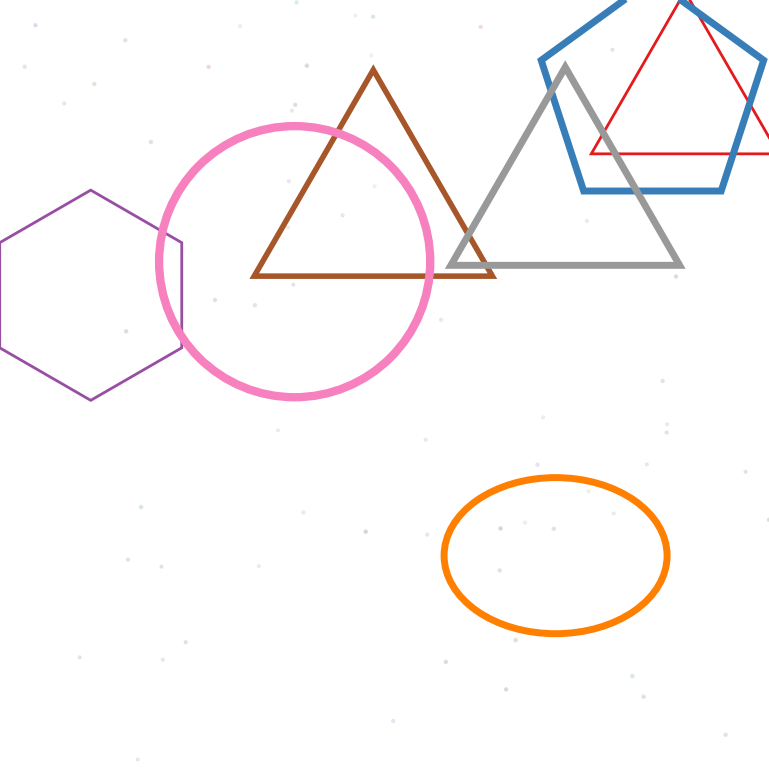[{"shape": "triangle", "thickness": 1, "radius": 0.7, "center": [0.89, 0.87]}, {"shape": "pentagon", "thickness": 2.5, "radius": 0.76, "center": [0.847, 0.875]}, {"shape": "hexagon", "thickness": 1, "radius": 0.68, "center": [0.118, 0.617]}, {"shape": "oval", "thickness": 2.5, "radius": 0.72, "center": [0.722, 0.278]}, {"shape": "triangle", "thickness": 2, "radius": 0.89, "center": [0.485, 0.731]}, {"shape": "circle", "thickness": 3, "radius": 0.88, "center": [0.383, 0.66]}, {"shape": "triangle", "thickness": 2.5, "radius": 0.86, "center": [0.734, 0.741]}]